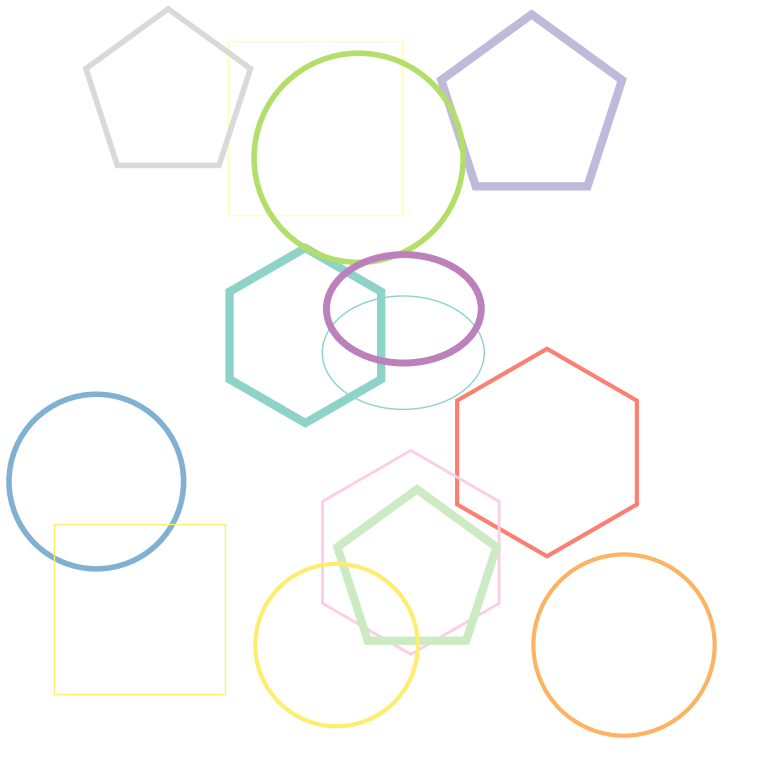[{"shape": "hexagon", "thickness": 3, "radius": 0.57, "center": [0.397, 0.564]}, {"shape": "oval", "thickness": 0.5, "radius": 0.53, "center": [0.524, 0.542]}, {"shape": "square", "thickness": 0.5, "radius": 0.57, "center": [0.409, 0.833]}, {"shape": "pentagon", "thickness": 3, "radius": 0.62, "center": [0.69, 0.858]}, {"shape": "hexagon", "thickness": 1.5, "radius": 0.67, "center": [0.71, 0.412]}, {"shape": "circle", "thickness": 2, "radius": 0.57, "center": [0.125, 0.375]}, {"shape": "circle", "thickness": 1.5, "radius": 0.59, "center": [0.81, 0.162]}, {"shape": "circle", "thickness": 2, "radius": 0.68, "center": [0.466, 0.795]}, {"shape": "hexagon", "thickness": 1, "radius": 0.66, "center": [0.534, 0.283]}, {"shape": "pentagon", "thickness": 2, "radius": 0.56, "center": [0.218, 0.876]}, {"shape": "oval", "thickness": 2.5, "radius": 0.5, "center": [0.524, 0.599]}, {"shape": "pentagon", "thickness": 3, "radius": 0.54, "center": [0.542, 0.256]}, {"shape": "square", "thickness": 0.5, "radius": 0.55, "center": [0.181, 0.209]}, {"shape": "circle", "thickness": 1.5, "radius": 0.53, "center": [0.437, 0.162]}]